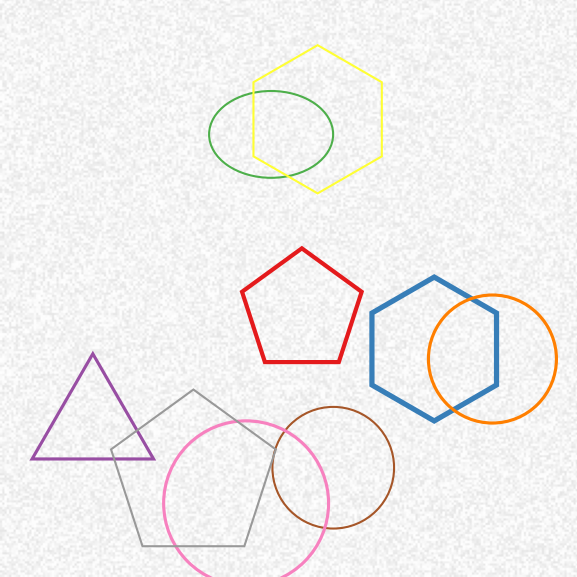[{"shape": "pentagon", "thickness": 2, "radius": 0.54, "center": [0.523, 0.46]}, {"shape": "hexagon", "thickness": 2.5, "radius": 0.62, "center": [0.752, 0.395]}, {"shape": "oval", "thickness": 1, "radius": 0.54, "center": [0.469, 0.766]}, {"shape": "triangle", "thickness": 1.5, "radius": 0.61, "center": [0.161, 0.265]}, {"shape": "circle", "thickness": 1.5, "radius": 0.55, "center": [0.853, 0.377]}, {"shape": "hexagon", "thickness": 1, "radius": 0.64, "center": [0.55, 0.793]}, {"shape": "circle", "thickness": 1, "radius": 0.53, "center": [0.577, 0.189]}, {"shape": "circle", "thickness": 1.5, "radius": 0.71, "center": [0.426, 0.128]}, {"shape": "pentagon", "thickness": 1, "radius": 0.75, "center": [0.335, 0.175]}]